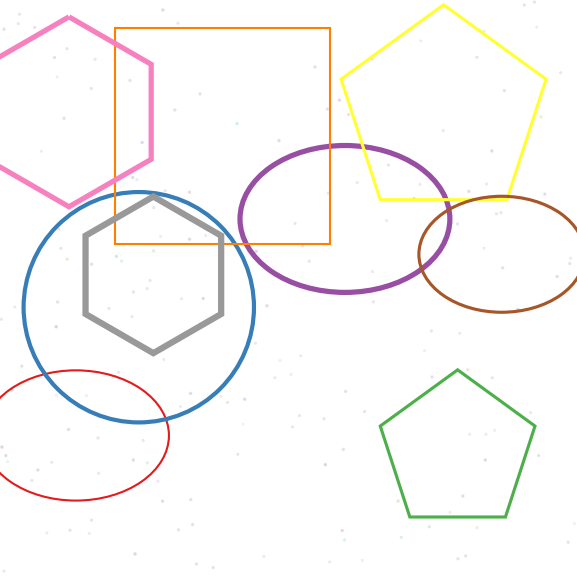[{"shape": "oval", "thickness": 1, "radius": 0.81, "center": [0.131, 0.245]}, {"shape": "circle", "thickness": 2, "radius": 1.0, "center": [0.24, 0.467]}, {"shape": "pentagon", "thickness": 1.5, "radius": 0.7, "center": [0.792, 0.218]}, {"shape": "oval", "thickness": 2.5, "radius": 0.91, "center": [0.597, 0.62]}, {"shape": "square", "thickness": 1, "radius": 0.93, "center": [0.385, 0.764]}, {"shape": "pentagon", "thickness": 1.5, "radius": 0.93, "center": [0.768, 0.804]}, {"shape": "oval", "thickness": 1.5, "radius": 0.72, "center": [0.869, 0.559]}, {"shape": "hexagon", "thickness": 2.5, "radius": 0.82, "center": [0.119, 0.806]}, {"shape": "hexagon", "thickness": 3, "radius": 0.68, "center": [0.266, 0.523]}]